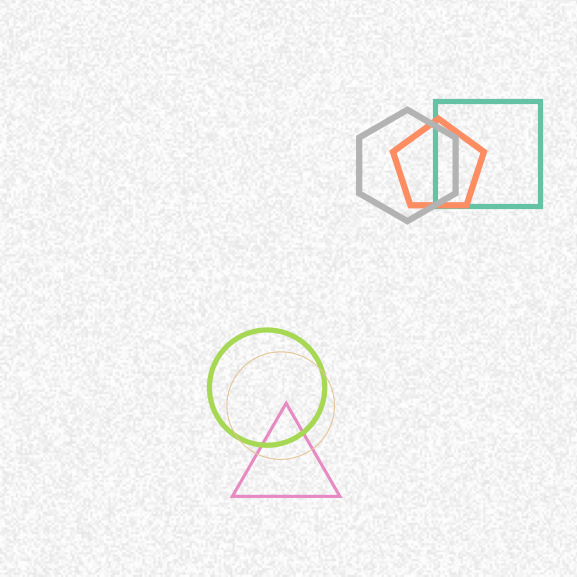[{"shape": "square", "thickness": 2.5, "radius": 0.45, "center": [0.844, 0.733]}, {"shape": "pentagon", "thickness": 3, "radius": 0.41, "center": [0.759, 0.711]}, {"shape": "triangle", "thickness": 1.5, "radius": 0.54, "center": [0.495, 0.193]}, {"shape": "circle", "thickness": 2.5, "radius": 0.5, "center": [0.462, 0.328]}, {"shape": "circle", "thickness": 0.5, "radius": 0.47, "center": [0.486, 0.297]}, {"shape": "hexagon", "thickness": 3, "radius": 0.48, "center": [0.705, 0.713]}]